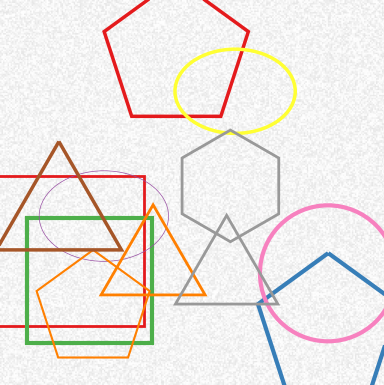[{"shape": "square", "thickness": 2, "radius": 0.98, "center": [0.179, 0.347]}, {"shape": "pentagon", "thickness": 2.5, "radius": 0.98, "center": [0.458, 0.857]}, {"shape": "pentagon", "thickness": 3, "radius": 0.96, "center": [0.852, 0.151]}, {"shape": "square", "thickness": 3, "radius": 0.81, "center": [0.234, 0.272]}, {"shape": "oval", "thickness": 0.5, "radius": 0.84, "center": [0.27, 0.439]}, {"shape": "pentagon", "thickness": 1.5, "radius": 0.77, "center": [0.242, 0.196]}, {"shape": "triangle", "thickness": 2, "radius": 0.78, "center": [0.398, 0.312]}, {"shape": "oval", "thickness": 2.5, "radius": 0.78, "center": [0.611, 0.763]}, {"shape": "triangle", "thickness": 2.5, "radius": 0.94, "center": [0.153, 0.445]}, {"shape": "circle", "thickness": 3, "radius": 0.88, "center": [0.852, 0.29]}, {"shape": "hexagon", "thickness": 2, "radius": 0.72, "center": [0.598, 0.517]}, {"shape": "triangle", "thickness": 2, "radius": 0.77, "center": [0.589, 0.287]}]